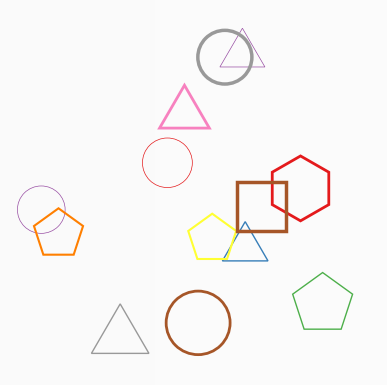[{"shape": "circle", "thickness": 0.5, "radius": 0.32, "center": [0.432, 0.577]}, {"shape": "hexagon", "thickness": 2, "radius": 0.42, "center": [0.776, 0.511]}, {"shape": "triangle", "thickness": 1, "radius": 0.34, "center": [0.633, 0.356]}, {"shape": "pentagon", "thickness": 1, "radius": 0.41, "center": [0.833, 0.211]}, {"shape": "triangle", "thickness": 0.5, "radius": 0.34, "center": [0.626, 0.86]}, {"shape": "circle", "thickness": 0.5, "radius": 0.31, "center": [0.106, 0.455]}, {"shape": "pentagon", "thickness": 1.5, "radius": 0.33, "center": [0.151, 0.392]}, {"shape": "pentagon", "thickness": 1.5, "radius": 0.33, "center": [0.548, 0.38]}, {"shape": "circle", "thickness": 2, "radius": 0.41, "center": [0.511, 0.161]}, {"shape": "square", "thickness": 2.5, "radius": 0.32, "center": [0.675, 0.463]}, {"shape": "triangle", "thickness": 2, "radius": 0.37, "center": [0.476, 0.704]}, {"shape": "circle", "thickness": 2.5, "radius": 0.35, "center": [0.58, 0.851]}, {"shape": "triangle", "thickness": 1, "radius": 0.43, "center": [0.31, 0.125]}]